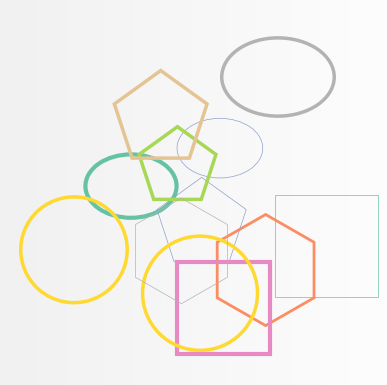[{"shape": "oval", "thickness": 3, "radius": 0.59, "center": [0.338, 0.517]}, {"shape": "square", "thickness": 0.5, "radius": 0.66, "center": [0.842, 0.361]}, {"shape": "hexagon", "thickness": 2, "radius": 0.72, "center": [0.685, 0.299]}, {"shape": "oval", "thickness": 0.5, "radius": 0.55, "center": [0.567, 0.615]}, {"shape": "pentagon", "thickness": 0.5, "radius": 0.61, "center": [0.52, 0.418]}, {"shape": "square", "thickness": 3, "radius": 0.6, "center": [0.577, 0.199]}, {"shape": "pentagon", "thickness": 2.5, "radius": 0.52, "center": [0.458, 0.567]}, {"shape": "circle", "thickness": 2.5, "radius": 0.74, "center": [0.516, 0.238]}, {"shape": "circle", "thickness": 2.5, "radius": 0.69, "center": [0.191, 0.351]}, {"shape": "pentagon", "thickness": 2.5, "radius": 0.63, "center": [0.415, 0.691]}, {"shape": "hexagon", "thickness": 0.5, "radius": 0.69, "center": [0.468, 0.348]}, {"shape": "oval", "thickness": 2.5, "radius": 0.73, "center": [0.717, 0.8]}]